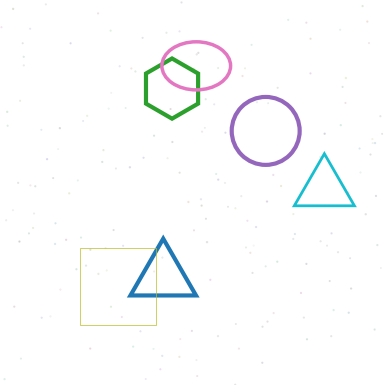[{"shape": "triangle", "thickness": 3, "radius": 0.49, "center": [0.424, 0.282]}, {"shape": "hexagon", "thickness": 3, "radius": 0.39, "center": [0.447, 0.77]}, {"shape": "circle", "thickness": 3, "radius": 0.44, "center": [0.69, 0.66]}, {"shape": "oval", "thickness": 2.5, "radius": 0.45, "center": [0.51, 0.829]}, {"shape": "square", "thickness": 0.5, "radius": 0.5, "center": [0.306, 0.255]}, {"shape": "triangle", "thickness": 2, "radius": 0.45, "center": [0.843, 0.511]}]